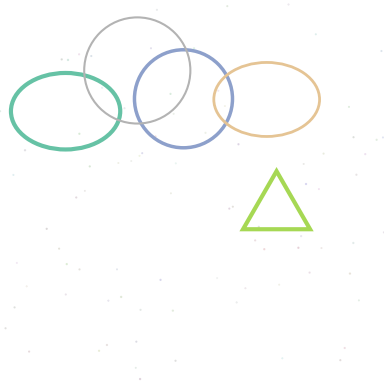[{"shape": "oval", "thickness": 3, "radius": 0.71, "center": [0.17, 0.711]}, {"shape": "circle", "thickness": 2.5, "radius": 0.64, "center": [0.477, 0.743]}, {"shape": "triangle", "thickness": 3, "radius": 0.5, "center": [0.718, 0.455]}, {"shape": "oval", "thickness": 2, "radius": 0.69, "center": [0.693, 0.742]}, {"shape": "circle", "thickness": 1.5, "radius": 0.69, "center": [0.357, 0.817]}]